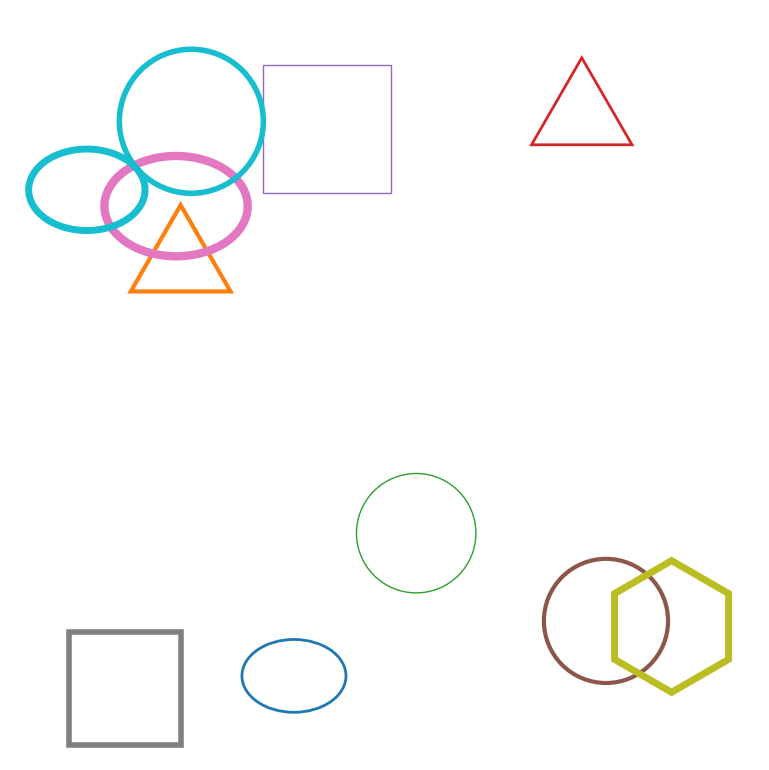[{"shape": "oval", "thickness": 1, "radius": 0.34, "center": [0.382, 0.122]}, {"shape": "triangle", "thickness": 1.5, "radius": 0.37, "center": [0.235, 0.659]}, {"shape": "circle", "thickness": 0.5, "radius": 0.39, "center": [0.541, 0.308]}, {"shape": "triangle", "thickness": 1, "radius": 0.38, "center": [0.756, 0.85]}, {"shape": "square", "thickness": 0.5, "radius": 0.42, "center": [0.425, 0.833]}, {"shape": "circle", "thickness": 1.5, "radius": 0.4, "center": [0.787, 0.194]}, {"shape": "oval", "thickness": 3, "radius": 0.47, "center": [0.229, 0.732]}, {"shape": "square", "thickness": 2, "radius": 0.37, "center": [0.162, 0.106]}, {"shape": "hexagon", "thickness": 2.5, "radius": 0.43, "center": [0.872, 0.186]}, {"shape": "circle", "thickness": 2, "radius": 0.47, "center": [0.248, 0.843]}, {"shape": "oval", "thickness": 2.5, "radius": 0.38, "center": [0.113, 0.754]}]